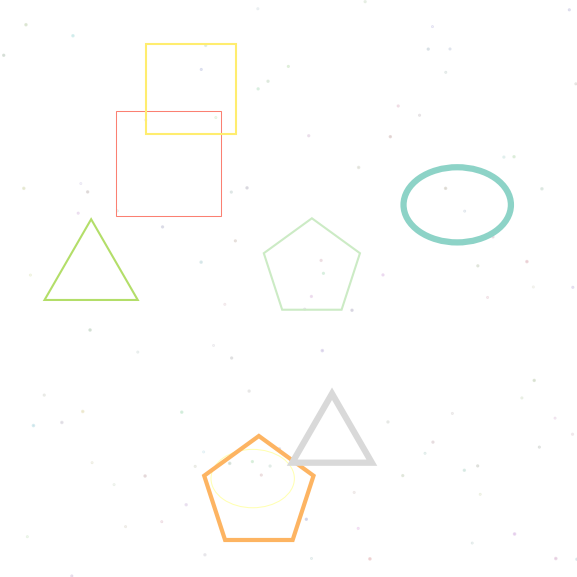[{"shape": "oval", "thickness": 3, "radius": 0.46, "center": [0.792, 0.644]}, {"shape": "oval", "thickness": 0.5, "radius": 0.36, "center": [0.438, 0.17]}, {"shape": "square", "thickness": 0.5, "radius": 0.46, "center": [0.292, 0.716]}, {"shape": "pentagon", "thickness": 2, "radius": 0.5, "center": [0.448, 0.145]}, {"shape": "triangle", "thickness": 1, "radius": 0.47, "center": [0.158, 0.526]}, {"shape": "triangle", "thickness": 3, "radius": 0.4, "center": [0.575, 0.238]}, {"shape": "pentagon", "thickness": 1, "radius": 0.44, "center": [0.54, 0.534]}, {"shape": "square", "thickness": 1, "radius": 0.39, "center": [0.331, 0.846]}]